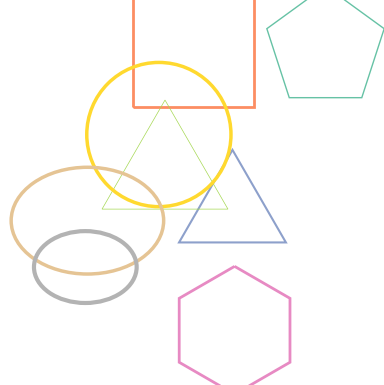[{"shape": "pentagon", "thickness": 1, "radius": 0.8, "center": [0.845, 0.876]}, {"shape": "square", "thickness": 2, "radius": 0.78, "center": [0.503, 0.878]}, {"shape": "triangle", "thickness": 1.5, "radius": 0.8, "center": [0.604, 0.45]}, {"shape": "hexagon", "thickness": 2, "radius": 0.83, "center": [0.609, 0.142]}, {"shape": "triangle", "thickness": 0.5, "radius": 0.94, "center": [0.429, 0.551]}, {"shape": "circle", "thickness": 2.5, "radius": 0.94, "center": [0.413, 0.651]}, {"shape": "oval", "thickness": 2.5, "radius": 0.99, "center": [0.227, 0.427]}, {"shape": "oval", "thickness": 3, "radius": 0.67, "center": [0.222, 0.306]}]